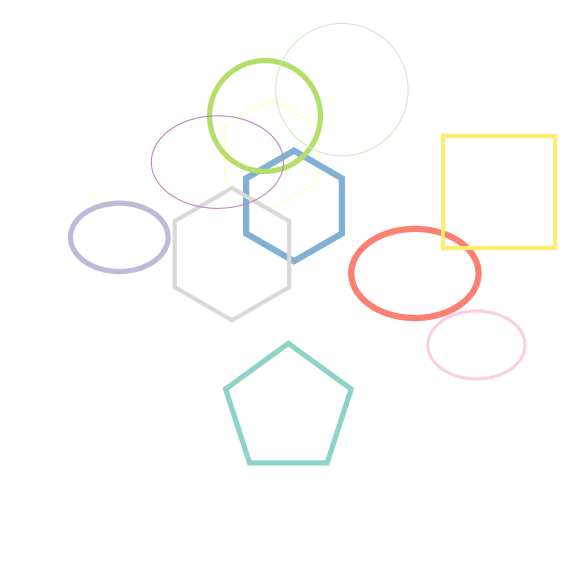[{"shape": "pentagon", "thickness": 2.5, "radius": 0.57, "center": [0.499, 0.29]}, {"shape": "hexagon", "thickness": 0.5, "radius": 0.47, "center": [0.471, 0.732]}, {"shape": "oval", "thickness": 2.5, "radius": 0.42, "center": [0.207, 0.588]}, {"shape": "oval", "thickness": 3, "radius": 0.55, "center": [0.718, 0.526]}, {"shape": "hexagon", "thickness": 3, "radius": 0.48, "center": [0.509, 0.643]}, {"shape": "circle", "thickness": 2.5, "radius": 0.48, "center": [0.459, 0.798]}, {"shape": "oval", "thickness": 1.5, "radius": 0.42, "center": [0.825, 0.402]}, {"shape": "hexagon", "thickness": 2, "radius": 0.57, "center": [0.402, 0.559]}, {"shape": "oval", "thickness": 0.5, "radius": 0.57, "center": [0.377, 0.718]}, {"shape": "circle", "thickness": 0.5, "radius": 0.57, "center": [0.592, 0.844]}, {"shape": "square", "thickness": 2, "radius": 0.48, "center": [0.864, 0.666]}]